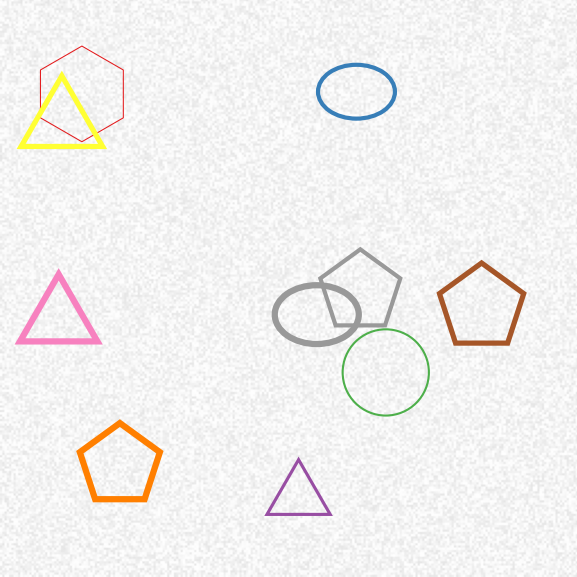[{"shape": "hexagon", "thickness": 0.5, "radius": 0.41, "center": [0.142, 0.837]}, {"shape": "oval", "thickness": 2, "radius": 0.33, "center": [0.617, 0.84]}, {"shape": "circle", "thickness": 1, "radius": 0.37, "center": [0.668, 0.354]}, {"shape": "triangle", "thickness": 1.5, "radius": 0.32, "center": [0.517, 0.14]}, {"shape": "pentagon", "thickness": 3, "radius": 0.36, "center": [0.208, 0.194]}, {"shape": "triangle", "thickness": 2.5, "radius": 0.41, "center": [0.107, 0.786]}, {"shape": "pentagon", "thickness": 2.5, "radius": 0.38, "center": [0.834, 0.467]}, {"shape": "triangle", "thickness": 3, "radius": 0.39, "center": [0.102, 0.447]}, {"shape": "pentagon", "thickness": 2, "radius": 0.36, "center": [0.624, 0.495]}, {"shape": "oval", "thickness": 3, "radius": 0.36, "center": [0.549, 0.454]}]